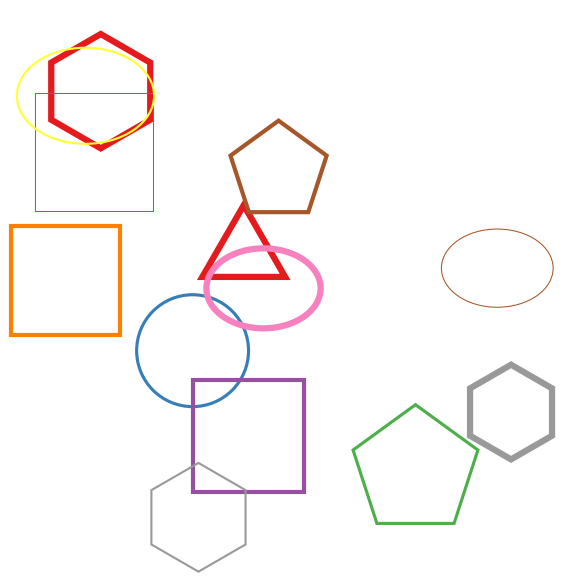[{"shape": "hexagon", "thickness": 3, "radius": 0.49, "center": [0.174, 0.841]}, {"shape": "triangle", "thickness": 3, "radius": 0.41, "center": [0.422, 0.561]}, {"shape": "circle", "thickness": 1.5, "radius": 0.48, "center": [0.333, 0.392]}, {"shape": "pentagon", "thickness": 1.5, "radius": 0.57, "center": [0.719, 0.185]}, {"shape": "square", "thickness": 2, "radius": 0.48, "center": [0.43, 0.243]}, {"shape": "square", "thickness": 0.5, "radius": 0.51, "center": [0.163, 0.736]}, {"shape": "square", "thickness": 2, "radius": 0.47, "center": [0.114, 0.513]}, {"shape": "oval", "thickness": 1, "radius": 0.59, "center": [0.148, 0.833]}, {"shape": "pentagon", "thickness": 2, "radius": 0.44, "center": [0.482, 0.703]}, {"shape": "oval", "thickness": 0.5, "radius": 0.48, "center": [0.861, 0.535]}, {"shape": "oval", "thickness": 3, "radius": 0.49, "center": [0.456, 0.5]}, {"shape": "hexagon", "thickness": 3, "radius": 0.41, "center": [0.885, 0.286]}, {"shape": "hexagon", "thickness": 1, "radius": 0.47, "center": [0.344, 0.103]}]